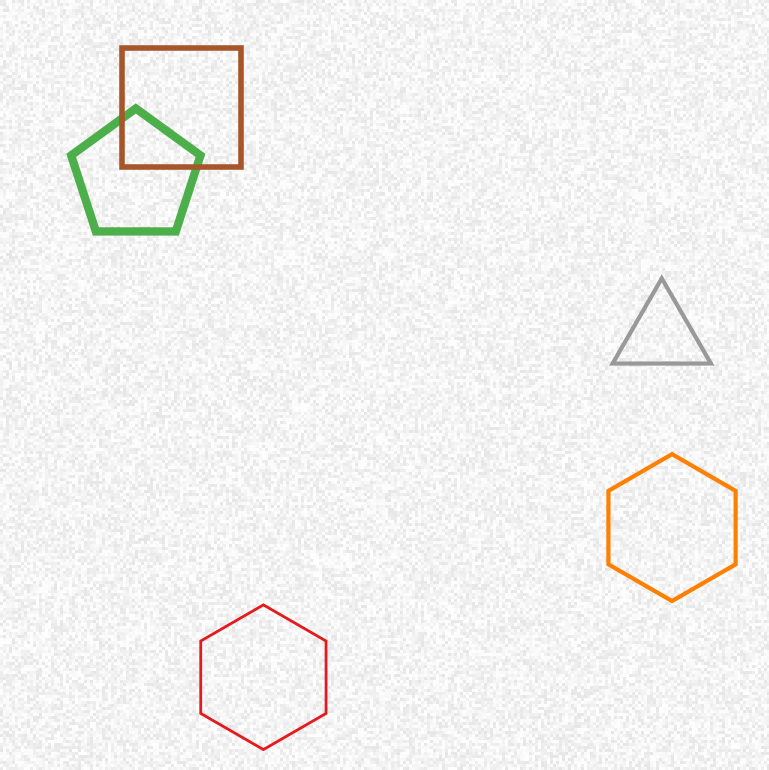[{"shape": "hexagon", "thickness": 1, "radius": 0.47, "center": [0.342, 0.12]}, {"shape": "pentagon", "thickness": 3, "radius": 0.44, "center": [0.176, 0.771]}, {"shape": "hexagon", "thickness": 1.5, "radius": 0.48, "center": [0.873, 0.315]}, {"shape": "square", "thickness": 2, "radius": 0.39, "center": [0.236, 0.861]}, {"shape": "triangle", "thickness": 1.5, "radius": 0.37, "center": [0.859, 0.565]}]